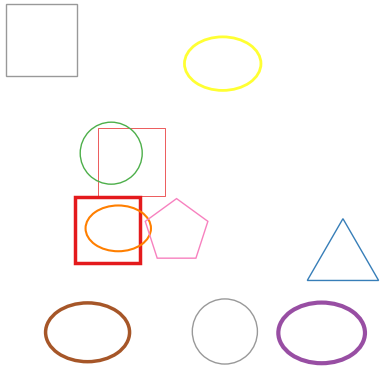[{"shape": "square", "thickness": 0.5, "radius": 0.44, "center": [0.342, 0.579]}, {"shape": "square", "thickness": 2.5, "radius": 0.42, "center": [0.28, 0.403]}, {"shape": "triangle", "thickness": 1, "radius": 0.53, "center": [0.891, 0.325]}, {"shape": "circle", "thickness": 1, "radius": 0.4, "center": [0.289, 0.602]}, {"shape": "oval", "thickness": 3, "radius": 0.56, "center": [0.835, 0.135]}, {"shape": "oval", "thickness": 1.5, "radius": 0.42, "center": [0.307, 0.407]}, {"shape": "oval", "thickness": 2, "radius": 0.5, "center": [0.578, 0.835]}, {"shape": "oval", "thickness": 2.5, "radius": 0.55, "center": [0.227, 0.137]}, {"shape": "pentagon", "thickness": 1, "radius": 0.43, "center": [0.459, 0.399]}, {"shape": "circle", "thickness": 1, "radius": 0.42, "center": [0.584, 0.139]}, {"shape": "square", "thickness": 1, "radius": 0.47, "center": [0.108, 0.896]}]